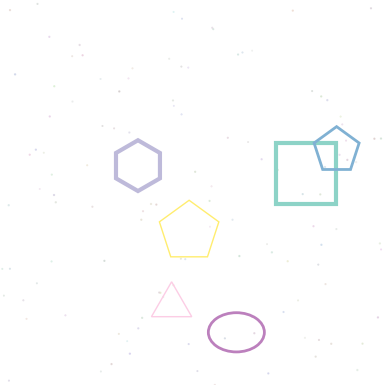[{"shape": "square", "thickness": 3, "radius": 0.39, "center": [0.795, 0.55]}, {"shape": "hexagon", "thickness": 3, "radius": 0.33, "center": [0.358, 0.57]}, {"shape": "pentagon", "thickness": 2, "radius": 0.31, "center": [0.874, 0.61]}, {"shape": "triangle", "thickness": 1, "radius": 0.3, "center": [0.446, 0.208]}, {"shape": "oval", "thickness": 2, "radius": 0.36, "center": [0.614, 0.137]}, {"shape": "pentagon", "thickness": 1, "radius": 0.41, "center": [0.491, 0.399]}]